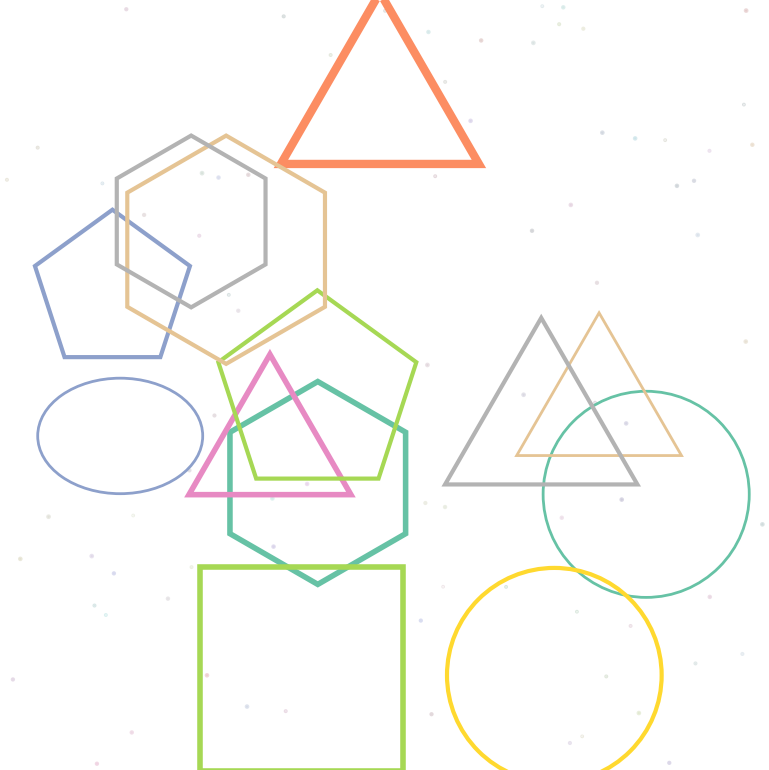[{"shape": "hexagon", "thickness": 2, "radius": 0.66, "center": [0.413, 0.373]}, {"shape": "circle", "thickness": 1, "radius": 0.67, "center": [0.839, 0.358]}, {"shape": "triangle", "thickness": 3, "radius": 0.74, "center": [0.493, 0.861]}, {"shape": "oval", "thickness": 1, "radius": 0.54, "center": [0.156, 0.434]}, {"shape": "pentagon", "thickness": 1.5, "radius": 0.53, "center": [0.146, 0.622]}, {"shape": "triangle", "thickness": 2, "radius": 0.61, "center": [0.351, 0.418]}, {"shape": "pentagon", "thickness": 1.5, "radius": 0.68, "center": [0.412, 0.488]}, {"shape": "square", "thickness": 2, "radius": 0.66, "center": [0.392, 0.131]}, {"shape": "circle", "thickness": 1.5, "radius": 0.7, "center": [0.72, 0.123]}, {"shape": "hexagon", "thickness": 1.5, "radius": 0.74, "center": [0.294, 0.676]}, {"shape": "triangle", "thickness": 1, "radius": 0.62, "center": [0.778, 0.47]}, {"shape": "hexagon", "thickness": 1.5, "radius": 0.56, "center": [0.248, 0.712]}, {"shape": "triangle", "thickness": 1.5, "radius": 0.72, "center": [0.703, 0.443]}]